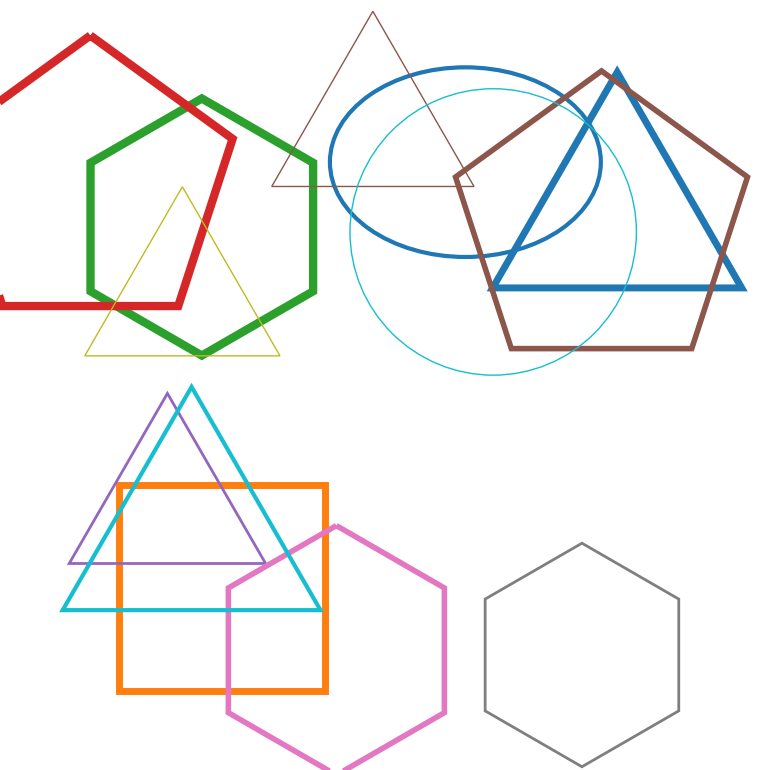[{"shape": "oval", "thickness": 1.5, "radius": 0.88, "center": [0.604, 0.789]}, {"shape": "triangle", "thickness": 2.5, "radius": 0.93, "center": [0.802, 0.719]}, {"shape": "square", "thickness": 2.5, "radius": 0.67, "center": [0.288, 0.237]}, {"shape": "hexagon", "thickness": 3, "radius": 0.83, "center": [0.262, 0.705]}, {"shape": "pentagon", "thickness": 3, "radius": 0.97, "center": [0.117, 0.76]}, {"shape": "triangle", "thickness": 1, "radius": 0.74, "center": [0.217, 0.342]}, {"shape": "triangle", "thickness": 0.5, "radius": 0.76, "center": [0.484, 0.834]}, {"shape": "pentagon", "thickness": 2, "radius": 1.0, "center": [0.781, 0.709]}, {"shape": "hexagon", "thickness": 2, "radius": 0.81, "center": [0.437, 0.155]}, {"shape": "hexagon", "thickness": 1, "radius": 0.73, "center": [0.756, 0.149]}, {"shape": "triangle", "thickness": 0.5, "radius": 0.73, "center": [0.237, 0.611]}, {"shape": "circle", "thickness": 0.5, "radius": 0.93, "center": [0.641, 0.699]}, {"shape": "triangle", "thickness": 1.5, "radius": 0.97, "center": [0.249, 0.304]}]